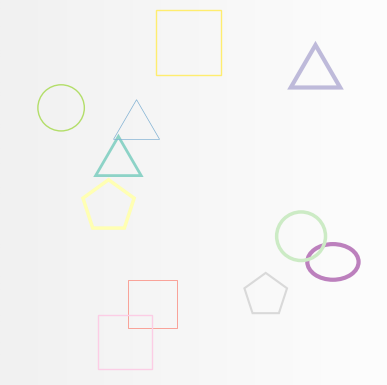[{"shape": "triangle", "thickness": 2, "radius": 0.34, "center": [0.306, 0.578]}, {"shape": "pentagon", "thickness": 2.5, "radius": 0.35, "center": [0.28, 0.464]}, {"shape": "triangle", "thickness": 3, "radius": 0.37, "center": [0.814, 0.81]}, {"shape": "square", "thickness": 0.5, "radius": 0.32, "center": [0.394, 0.21]}, {"shape": "triangle", "thickness": 0.5, "radius": 0.34, "center": [0.352, 0.672]}, {"shape": "circle", "thickness": 1, "radius": 0.3, "center": [0.158, 0.72]}, {"shape": "square", "thickness": 1, "radius": 0.35, "center": [0.322, 0.111]}, {"shape": "pentagon", "thickness": 1.5, "radius": 0.29, "center": [0.686, 0.233]}, {"shape": "oval", "thickness": 3, "radius": 0.33, "center": [0.859, 0.32]}, {"shape": "circle", "thickness": 2.5, "radius": 0.32, "center": [0.777, 0.386]}, {"shape": "square", "thickness": 1, "radius": 0.42, "center": [0.486, 0.889]}]